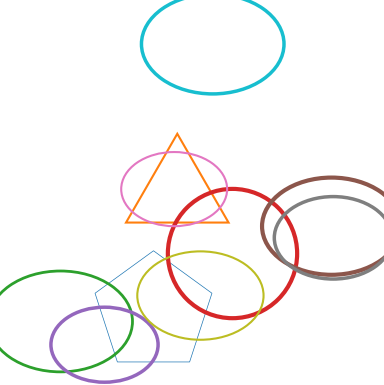[{"shape": "pentagon", "thickness": 0.5, "radius": 0.8, "center": [0.399, 0.189]}, {"shape": "triangle", "thickness": 1.5, "radius": 0.77, "center": [0.46, 0.499]}, {"shape": "oval", "thickness": 2, "radius": 0.94, "center": [0.157, 0.165]}, {"shape": "circle", "thickness": 3, "radius": 0.84, "center": [0.604, 0.341]}, {"shape": "oval", "thickness": 2.5, "radius": 0.7, "center": [0.271, 0.105]}, {"shape": "oval", "thickness": 3, "radius": 0.9, "center": [0.861, 0.412]}, {"shape": "oval", "thickness": 1.5, "radius": 0.69, "center": [0.452, 0.509]}, {"shape": "oval", "thickness": 2.5, "radius": 0.76, "center": [0.865, 0.382]}, {"shape": "oval", "thickness": 1.5, "radius": 0.82, "center": [0.521, 0.232]}, {"shape": "oval", "thickness": 2.5, "radius": 0.93, "center": [0.553, 0.886]}]